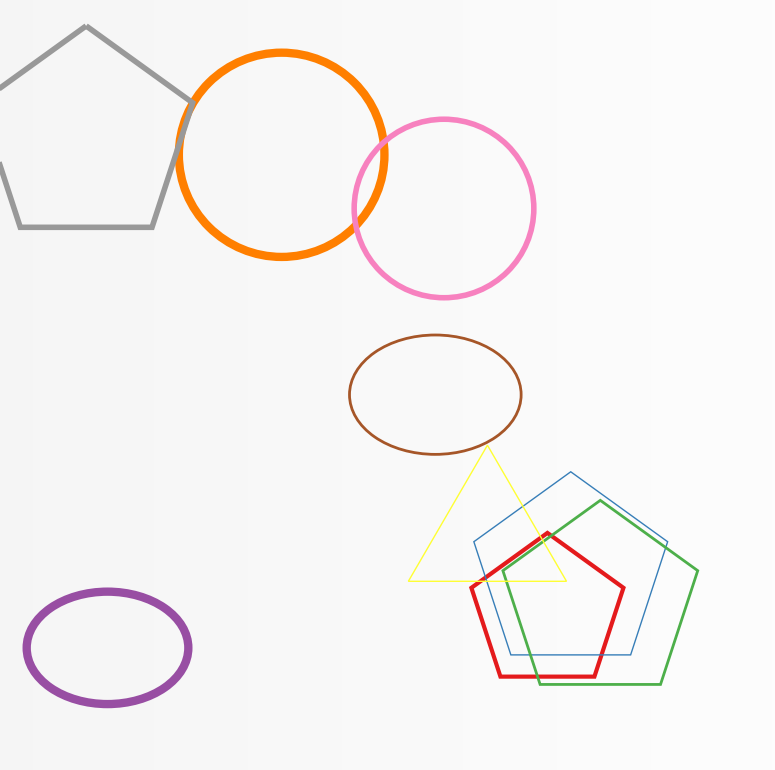[{"shape": "pentagon", "thickness": 1.5, "radius": 0.52, "center": [0.706, 0.205]}, {"shape": "pentagon", "thickness": 0.5, "radius": 0.66, "center": [0.736, 0.256]}, {"shape": "pentagon", "thickness": 1, "radius": 0.66, "center": [0.775, 0.218]}, {"shape": "oval", "thickness": 3, "radius": 0.52, "center": [0.139, 0.159]}, {"shape": "circle", "thickness": 3, "radius": 0.66, "center": [0.363, 0.799]}, {"shape": "triangle", "thickness": 0.5, "radius": 0.59, "center": [0.629, 0.304]}, {"shape": "oval", "thickness": 1, "radius": 0.55, "center": [0.562, 0.487]}, {"shape": "circle", "thickness": 2, "radius": 0.58, "center": [0.573, 0.729]}, {"shape": "pentagon", "thickness": 2, "radius": 0.72, "center": [0.111, 0.822]}]